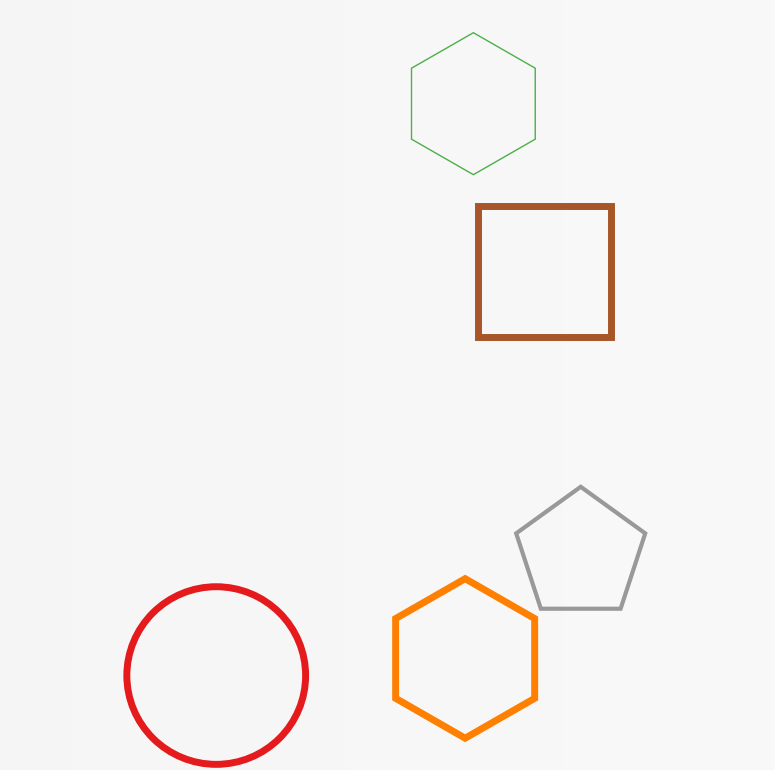[{"shape": "circle", "thickness": 2.5, "radius": 0.58, "center": [0.279, 0.123]}, {"shape": "hexagon", "thickness": 0.5, "radius": 0.46, "center": [0.611, 0.865]}, {"shape": "hexagon", "thickness": 2.5, "radius": 0.52, "center": [0.6, 0.145]}, {"shape": "square", "thickness": 2.5, "radius": 0.43, "center": [0.703, 0.647]}, {"shape": "pentagon", "thickness": 1.5, "radius": 0.44, "center": [0.749, 0.28]}]